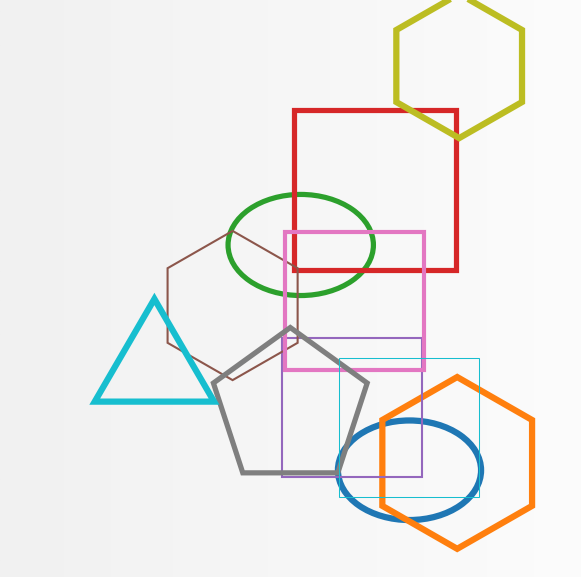[{"shape": "oval", "thickness": 3, "radius": 0.62, "center": [0.705, 0.185]}, {"shape": "hexagon", "thickness": 3, "radius": 0.74, "center": [0.787, 0.198]}, {"shape": "oval", "thickness": 2.5, "radius": 0.63, "center": [0.517, 0.575]}, {"shape": "square", "thickness": 2.5, "radius": 0.7, "center": [0.645, 0.67]}, {"shape": "square", "thickness": 1, "radius": 0.6, "center": [0.606, 0.293]}, {"shape": "hexagon", "thickness": 1, "radius": 0.65, "center": [0.4, 0.47]}, {"shape": "square", "thickness": 2, "radius": 0.6, "center": [0.61, 0.479]}, {"shape": "pentagon", "thickness": 2.5, "radius": 0.7, "center": [0.499, 0.293]}, {"shape": "hexagon", "thickness": 3, "radius": 0.62, "center": [0.79, 0.885]}, {"shape": "triangle", "thickness": 3, "radius": 0.59, "center": [0.266, 0.363]}, {"shape": "square", "thickness": 0.5, "radius": 0.6, "center": [0.703, 0.259]}]